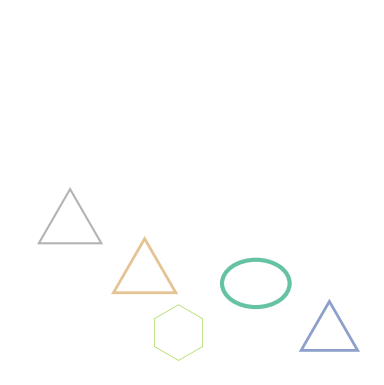[{"shape": "oval", "thickness": 3, "radius": 0.44, "center": [0.664, 0.264]}, {"shape": "triangle", "thickness": 2, "radius": 0.42, "center": [0.856, 0.132]}, {"shape": "hexagon", "thickness": 0.5, "radius": 0.36, "center": [0.464, 0.136]}, {"shape": "triangle", "thickness": 2, "radius": 0.47, "center": [0.376, 0.286]}, {"shape": "triangle", "thickness": 1.5, "radius": 0.47, "center": [0.182, 0.415]}]